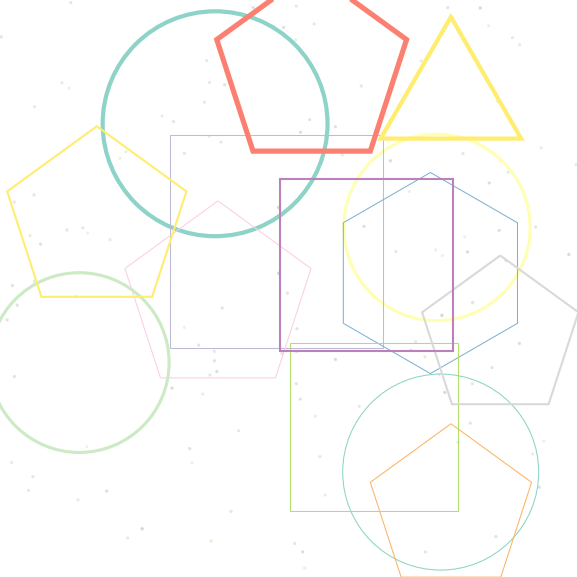[{"shape": "circle", "thickness": 0.5, "radius": 0.85, "center": [0.763, 0.182]}, {"shape": "circle", "thickness": 2, "radius": 0.97, "center": [0.372, 0.785]}, {"shape": "circle", "thickness": 1.5, "radius": 0.81, "center": [0.757, 0.605]}, {"shape": "square", "thickness": 0.5, "radius": 0.92, "center": [0.478, 0.581]}, {"shape": "pentagon", "thickness": 2.5, "radius": 0.86, "center": [0.54, 0.877]}, {"shape": "hexagon", "thickness": 0.5, "radius": 0.87, "center": [0.745, 0.526]}, {"shape": "pentagon", "thickness": 0.5, "radius": 0.73, "center": [0.781, 0.119]}, {"shape": "square", "thickness": 0.5, "radius": 0.73, "center": [0.648, 0.26]}, {"shape": "pentagon", "thickness": 0.5, "radius": 0.85, "center": [0.377, 0.482]}, {"shape": "pentagon", "thickness": 1, "radius": 0.71, "center": [0.866, 0.414]}, {"shape": "square", "thickness": 1, "radius": 0.75, "center": [0.634, 0.54]}, {"shape": "circle", "thickness": 1.5, "radius": 0.78, "center": [0.137, 0.371]}, {"shape": "triangle", "thickness": 2, "radius": 0.7, "center": [0.781, 0.829]}, {"shape": "pentagon", "thickness": 1, "radius": 0.82, "center": [0.168, 0.617]}]